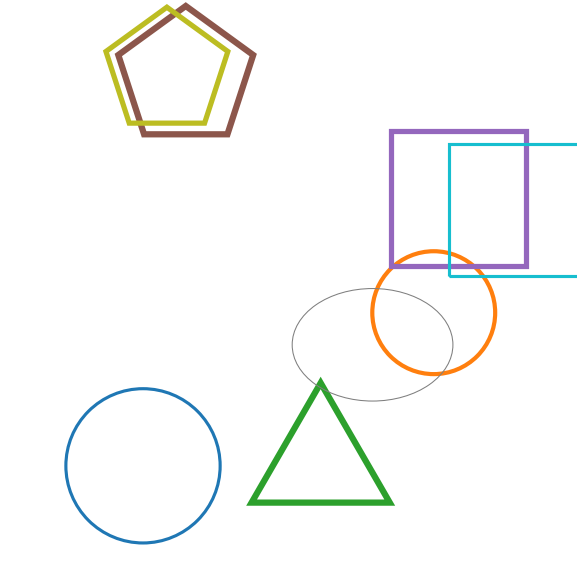[{"shape": "circle", "thickness": 1.5, "radius": 0.67, "center": [0.248, 0.193]}, {"shape": "circle", "thickness": 2, "radius": 0.53, "center": [0.751, 0.458]}, {"shape": "triangle", "thickness": 3, "radius": 0.69, "center": [0.555, 0.198]}, {"shape": "square", "thickness": 2.5, "radius": 0.59, "center": [0.794, 0.656]}, {"shape": "pentagon", "thickness": 3, "radius": 0.61, "center": [0.322, 0.866]}, {"shape": "oval", "thickness": 0.5, "radius": 0.7, "center": [0.645, 0.402]}, {"shape": "pentagon", "thickness": 2.5, "radius": 0.55, "center": [0.289, 0.876]}, {"shape": "square", "thickness": 1.5, "radius": 0.57, "center": [0.892, 0.636]}]